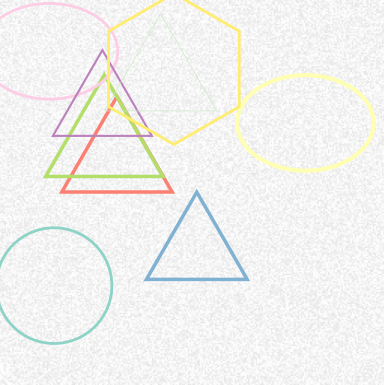[{"shape": "circle", "thickness": 2, "radius": 0.75, "center": [0.14, 0.258]}, {"shape": "oval", "thickness": 3, "radius": 0.89, "center": [0.793, 0.681]}, {"shape": "triangle", "thickness": 2.5, "radius": 0.83, "center": [0.304, 0.584]}, {"shape": "triangle", "thickness": 2.5, "radius": 0.76, "center": [0.511, 0.35]}, {"shape": "triangle", "thickness": 2.5, "radius": 0.88, "center": [0.271, 0.629]}, {"shape": "oval", "thickness": 2, "radius": 0.89, "center": [0.128, 0.867]}, {"shape": "triangle", "thickness": 1.5, "radius": 0.74, "center": [0.266, 0.721]}, {"shape": "triangle", "thickness": 0.5, "radius": 0.84, "center": [0.417, 0.796]}, {"shape": "hexagon", "thickness": 2, "radius": 0.98, "center": [0.452, 0.821]}]